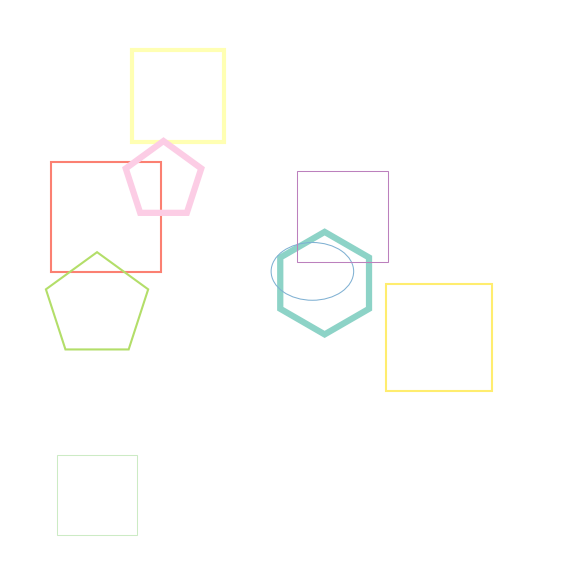[{"shape": "hexagon", "thickness": 3, "radius": 0.44, "center": [0.562, 0.509]}, {"shape": "square", "thickness": 2, "radius": 0.4, "center": [0.308, 0.833]}, {"shape": "square", "thickness": 1, "radius": 0.48, "center": [0.184, 0.624]}, {"shape": "oval", "thickness": 0.5, "radius": 0.36, "center": [0.541, 0.529]}, {"shape": "pentagon", "thickness": 1, "radius": 0.47, "center": [0.168, 0.469]}, {"shape": "pentagon", "thickness": 3, "radius": 0.34, "center": [0.283, 0.686]}, {"shape": "square", "thickness": 0.5, "radius": 0.39, "center": [0.592, 0.624]}, {"shape": "square", "thickness": 0.5, "radius": 0.34, "center": [0.168, 0.142]}, {"shape": "square", "thickness": 1, "radius": 0.46, "center": [0.76, 0.415]}]